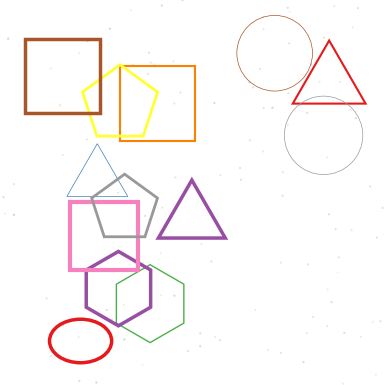[{"shape": "triangle", "thickness": 1.5, "radius": 0.55, "center": [0.855, 0.786]}, {"shape": "oval", "thickness": 2.5, "radius": 0.4, "center": [0.209, 0.114]}, {"shape": "triangle", "thickness": 0.5, "radius": 0.46, "center": [0.253, 0.535]}, {"shape": "hexagon", "thickness": 1, "radius": 0.51, "center": [0.39, 0.211]}, {"shape": "hexagon", "thickness": 2.5, "radius": 0.48, "center": [0.308, 0.25]}, {"shape": "triangle", "thickness": 2.5, "radius": 0.5, "center": [0.498, 0.432]}, {"shape": "square", "thickness": 1.5, "radius": 0.49, "center": [0.41, 0.731]}, {"shape": "pentagon", "thickness": 2, "radius": 0.51, "center": [0.312, 0.729]}, {"shape": "square", "thickness": 2.5, "radius": 0.48, "center": [0.163, 0.803]}, {"shape": "circle", "thickness": 0.5, "radius": 0.49, "center": [0.713, 0.862]}, {"shape": "square", "thickness": 3, "radius": 0.44, "center": [0.271, 0.387]}, {"shape": "pentagon", "thickness": 2, "radius": 0.45, "center": [0.324, 0.458]}, {"shape": "circle", "thickness": 0.5, "radius": 0.51, "center": [0.84, 0.649]}]